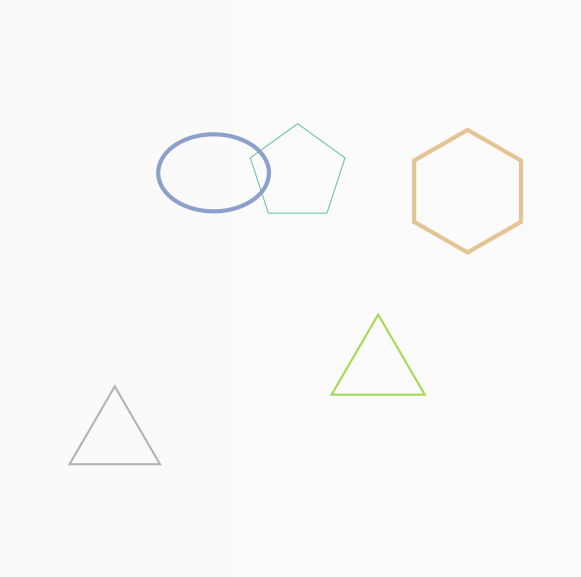[{"shape": "pentagon", "thickness": 0.5, "radius": 0.43, "center": [0.512, 0.699]}, {"shape": "oval", "thickness": 2, "radius": 0.48, "center": [0.367, 0.7]}, {"shape": "triangle", "thickness": 1, "radius": 0.46, "center": [0.651, 0.362]}, {"shape": "hexagon", "thickness": 2, "radius": 0.53, "center": [0.804, 0.668]}, {"shape": "triangle", "thickness": 1, "radius": 0.45, "center": [0.197, 0.24]}]